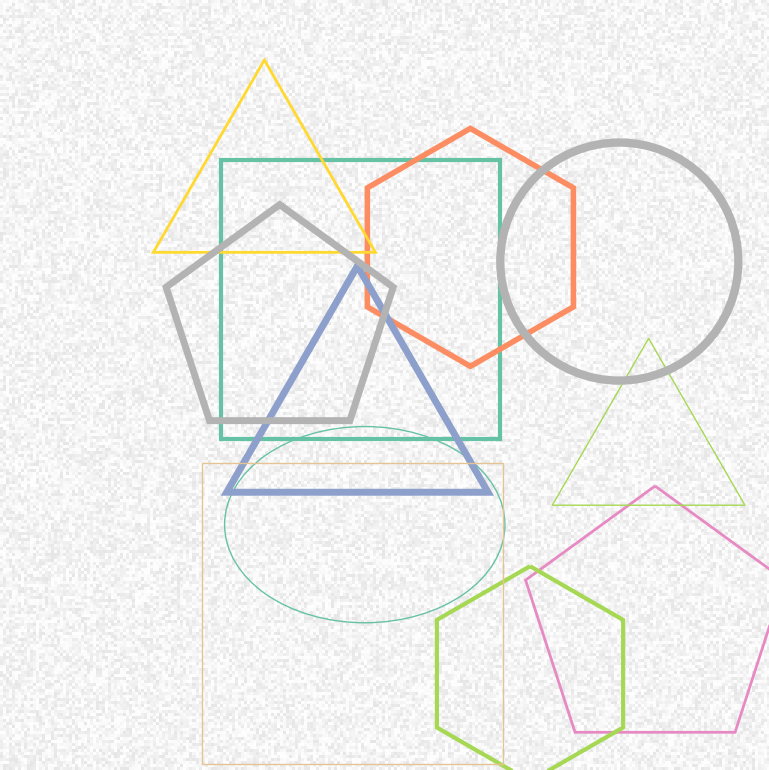[{"shape": "oval", "thickness": 0.5, "radius": 0.91, "center": [0.474, 0.319]}, {"shape": "square", "thickness": 1.5, "radius": 0.91, "center": [0.469, 0.611]}, {"shape": "hexagon", "thickness": 2, "radius": 0.77, "center": [0.611, 0.679]}, {"shape": "triangle", "thickness": 2.5, "radius": 0.98, "center": [0.464, 0.459]}, {"shape": "pentagon", "thickness": 1, "radius": 0.88, "center": [0.851, 0.192]}, {"shape": "hexagon", "thickness": 1.5, "radius": 0.7, "center": [0.688, 0.125]}, {"shape": "triangle", "thickness": 0.5, "radius": 0.72, "center": [0.842, 0.416]}, {"shape": "triangle", "thickness": 1, "radius": 0.83, "center": [0.343, 0.756]}, {"shape": "square", "thickness": 0.5, "radius": 0.98, "center": [0.457, 0.204]}, {"shape": "pentagon", "thickness": 2.5, "radius": 0.78, "center": [0.363, 0.579]}, {"shape": "circle", "thickness": 3, "radius": 0.77, "center": [0.804, 0.66]}]